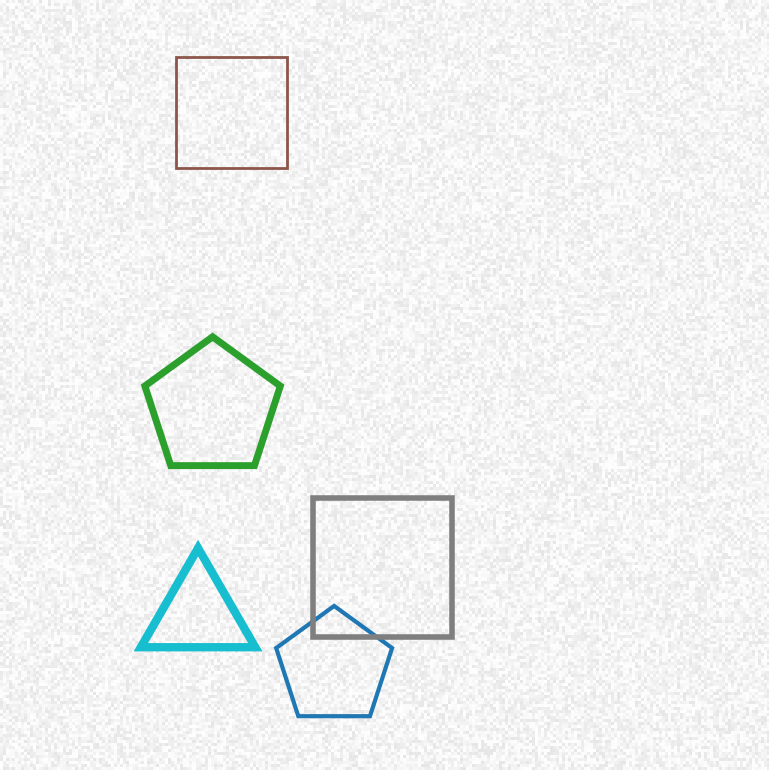[{"shape": "pentagon", "thickness": 1.5, "radius": 0.4, "center": [0.434, 0.134]}, {"shape": "pentagon", "thickness": 2.5, "radius": 0.46, "center": [0.276, 0.47]}, {"shape": "square", "thickness": 1, "radius": 0.36, "center": [0.301, 0.853]}, {"shape": "square", "thickness": 2, "radius": 0.45, "center": [0.497, 0.262]}, {"shape": "triangle", "thickness": 3, "radius": 0.43, "center": [0.257, 0.202]}]